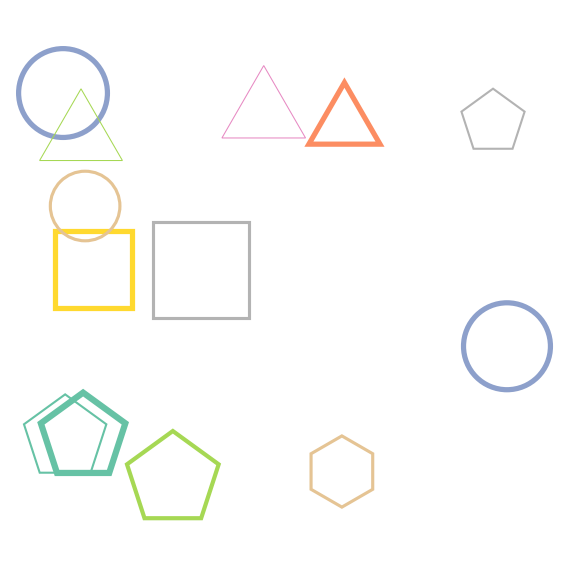[{"shape": "pentagon", "thickness": 1, "radius": 0.37, "center": [0.113, 0.241]}, {"shape": "pentagon", "thickness": 3, "radius": 0.38, "center": [0.144, 0.242]}, {"shape": "triangle", "thickness": 2.5, "radius": 0.36, "center": [0.596, 0.785]}, {"shape": "circle", "thickness": 2.5, "radius": 0.38, "center": [0.109, 0.838]}, {"shape": "circle", "thickness": 2.5, "radius": 0.38, "center": [0.878, 0.4]}, {"shape": "triangle", "thickness": 0.5, "radius": 0.42, "center": [0.457, 0.802]}, {"shape": "pentagon", "thickness": 2, "radius": 0.42, "center": [0.299, 0.169]}, {"shape": "triangle", "thickness": 0.5, "radius": 0.41, "center": [0.14, 0.763]}, {"shape": "square", "thickness": 2.5, "radius": 0.33, "center": [0.162, 0.532]}, {"shape": "hexagon", "thickness": 1.5, "radius": 0.31, "center": [0.592, 0.183]}, {"shape": "circle", "thickness": 1.5, "radius": 0.3, "center": [0.147, 0.642]}, {"shape": "square", "thickness": 1.5, "radius": 0.41, "center": [0.348, 0.532]}, {"shape": "pentagon", "thickness": 1, "radius": 0.29, "center": [0.854, 0.788]}]